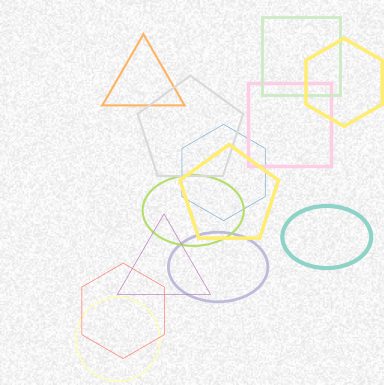[{"shape": "oval", "thickness": 3, "radius": 0.58, "center": [0.849, 0.384]}, {"shape": "circle", "thickness": 1, "radius": 0.55, "center": [0.307, 0.119]}, {"shape": "oval", "thickness": 2, "radius": 0.65, "center": [0.567, 0.306]}, {"shape": "hexagon", "thickness": 0.5, "radius": 0.62, "center": [0.32, 0.193]}, {"shape": "hexagon", "thickness": 0.5, "radius": 0.63, "center": [0.581, 0.552]}, {"shape": "triangle", "thickness": 1.5, "radius": 0.62, "center": [0.373, 0.788]}, {"shape": "oval", "thickness": 1.5, "radius": 0.66, "center": [0.502, 0.453]}, {"shape": "square", "thickness": 2.5, "radius": 0.54, "center": [0.751, 0.676]}, {"shape": "pentagon", "thickness": 1.5, "radius": 0.72, "center": [0.494, 0.659]}, {"shape": "triangle", "thickness": 0.5, "radius": 0.7, "center": [0.426, 0.305]}, {"shape": "square", "thickness": 2, "radius": 0.51, "center": [0.783, 0.854]}, {"shape": "hexagon", "thickness": 2.5, "radius": 0.57, "center": [0.894, 0.786]}, {"shape": "pentagon", "thickness": 2.5, "radius": 0.67, "center": [0.595, 0.49]}]